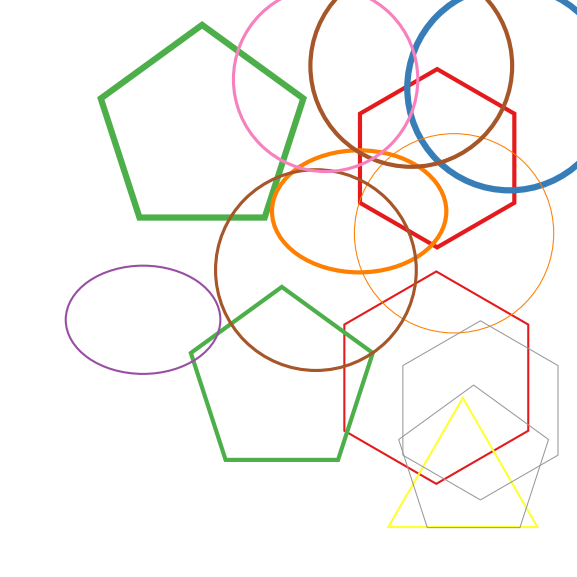[{"shape": "hexagon", "thickness": 1, "radius": 0.92, "center": [0.755, 0.345]}, {"shape": "hexagon", "thickness": 2, "radius": 0.77, "center": [0.757, 0.725]}, {"shape": "circle", "thickness": 3, "radius": 0.89, "center": [0.882, 0.847]}, {"shape": "pentagon", "thickness": 2, "radius": 0.83, "center": [0.488, 0.337]}, {"shape": "pentagon", "thickness": 3, "radius": 0.92, "center": [0.35, 0.772]}, {"shape": "oval", "thickness": 1, "radius": 0.67, "center": [0.248, 0.445]}, {"shape": "oval", "thickness": 2, "radius": 0.75, "center": [0.622, 0.633]}, {"shape": "circle", "thickness": 0.5, "radius": 0.86, "center": [0.786, 0.595]}, {"shape": "triangle", "thickness": 1, "radius": 0.75, "center": [0.801, 0.161]}, {"shape": "circle", "thickness": 2, "radius": 0.87, "center": [0.712, 0.885]}, {"shape": "circle", "thickness": 1.5, "radius": 0.87, "center": [0.547, 0.531]}, {"shape": "circle", "thickness": 1.5, "radius": 0.8, "center": [0.564, 0.862]}, {"shape": "pentagon", "thickness": 0.5, "radius": 0.68, "center": [0.82, 0.196]}, {"shape": "hexagon", "thickness": 0.5, "radius": 0.78, "center": [0.832, 0.289]}]